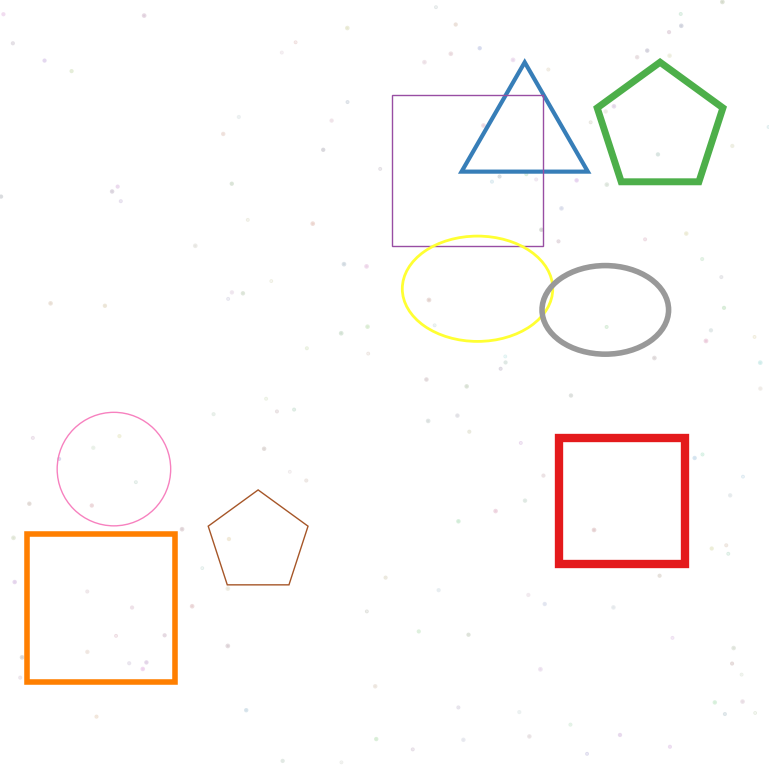[{"shape": "square", "thickness": 3, "radius": 0.41, "center": [0.807, 0.349]}, {"shape": "triangle", "thickness": 1.5, "radius": 0.47, "center": [0.681, 0.824]}, {"shape": "pentagon", "thickness": 2.5, "radius": 0.43, "center": [0.857, 0.833]}, {"shape": "square", "thickness": 0.5, "radius": 0.49, "center": [0.607, 0.779]}, {"shape": "square", "thickness": 2, "radius": 0.48, "center": [0.131, 0.211]}, {"shape": "oval", "thickness": 1, "radius": 0.49, "center": [0.62, 0.625]}, {"shape": "pentagon", "thickness": 0.5, "radius": 0.34, "center": [0.335, 0.296]}, {"shape": "circle", "thickness": 0.5, "radius": 0.37, "center": [0.148, 0.391]}, {"shape": "oval", "thickness": 2, "radius": 0.41, "center": [0.786, 0.598]}]